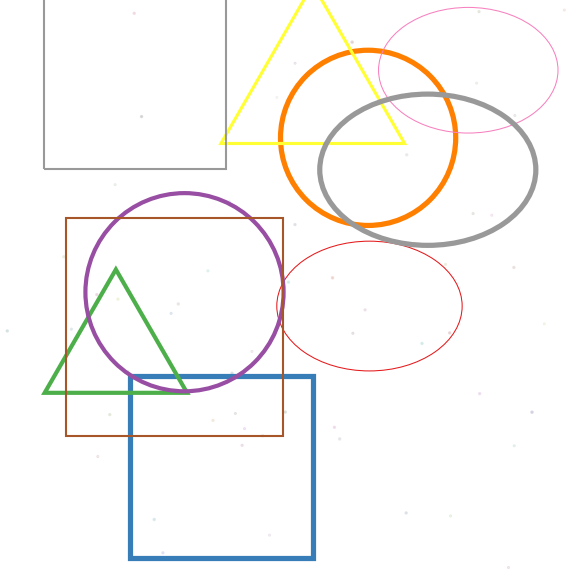[{"shape": "oval", "thickness": 0.5, "radius": 0.8, "center": [0.64, 0.469]}, {"shape": "square", "thickness": 2.5, "radius": 0.79, "center": [0.383, 0.19]}, {"shape": "triangle", "thickness": 2, "radius": 0.71, "center": [0.201, 0.39]}, {"shape": "circle", "thickness": 2, "radius": 0.86, "center": [0.319, 0.493]}, {"shape": "circle", "thickness": 2.5, "radius": 0.76, "center": [0.637, 0.76]}, {"shape": "triangle", "thickness": 1.5, "radius": 0.92, "center": [0.542, 0.842]}, {"shape": "square", "thickness": 1, "radius": 0.94, "center": [0.302, 0.433]}, {"shape": "oval", "thickness": 0.5, "radius": 0.78, "center": [0.811, 0.878]}, {"shape": "oval", "thickness": 2.5, "radius": 0.94, "center": [0.741, 0.705]}, {"shape": "square", "thickness": 1, "radius": 0.79, "center": [0.234, 0.864]}]